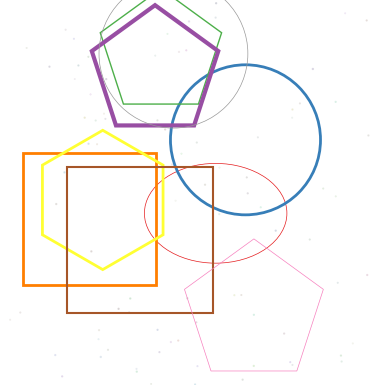[{"shape": "oval", "thickness": 0.5, "radius": 0.93, "center": [0.56, 0.446]}, {"shape": "circle", "thickness": 2, "radius": 0.97, "center": [0.638, 0.637]}, {"shape": "pentagon", "thickness": 1, "radius": 0.83, "center": [0.418, 0.864]}, {"shape": "pentagon", "thickness": 3, "radius": 0.86, "center": [0.403, 0.814]}, {"shape": "square", "thickness": 2, "radius": 0.86, "center": [0.232, 0.43]}, {"shape": "hexagon", "thickness": 2, "radius": 0.9, "center": [0.267, 0.481]}, {"shape": "square", "thickness": 1.5, "radius": 0.95, "center": [0.364, 0.377]}, {"shape": "pentagon", "thickness": 0.5, "radius": 0.95, "center": [0.66, 0.19]}, {"shape": "circle", "thickness": 0.5, "radius": 0.97, "center": [0.45, 0.861]}]